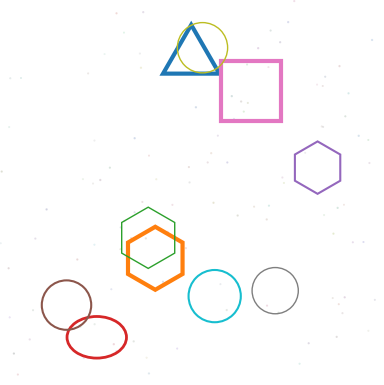[{"shape": "triangle", "thickness": 3, "radius": 0.42, "center": [0.497, 0.851]}, {"shape": "hexagon", "thickness": 3, "radius": 0.41, "center": [0.403, 0.329]}, {"shape": "hexagon", "thickness": 1, "radius": 0.4, "center": [0.385, 0.382]}, {"shape": "oval", "thickness": 2, "radius": 0.39, "center": [0.251, 0.124]}, {"shape": "hexagon", "thickness": 1.5, "radius": 0.34, "center": [0.825, 0.565]}, {"shape": "circle", "thickness": 1.5, "radius": 0.32, "center": [0.173, 0.208]}, {"shape": "square", "thickness": 3, "radius": 0.39, "center": [0.652, 0.764]}, {"shape": "circle", "thickness": 1, "radius": 0.3, "center": [0.715, 0.245]}, {"shape": "circle", "thickness": 1, "radius": 0.33, "center": [0.526, 0.876]}, {"shape": "circle", "thickness": 1.5, "radius": 0.34, "center": [0.558, 0.231]}]